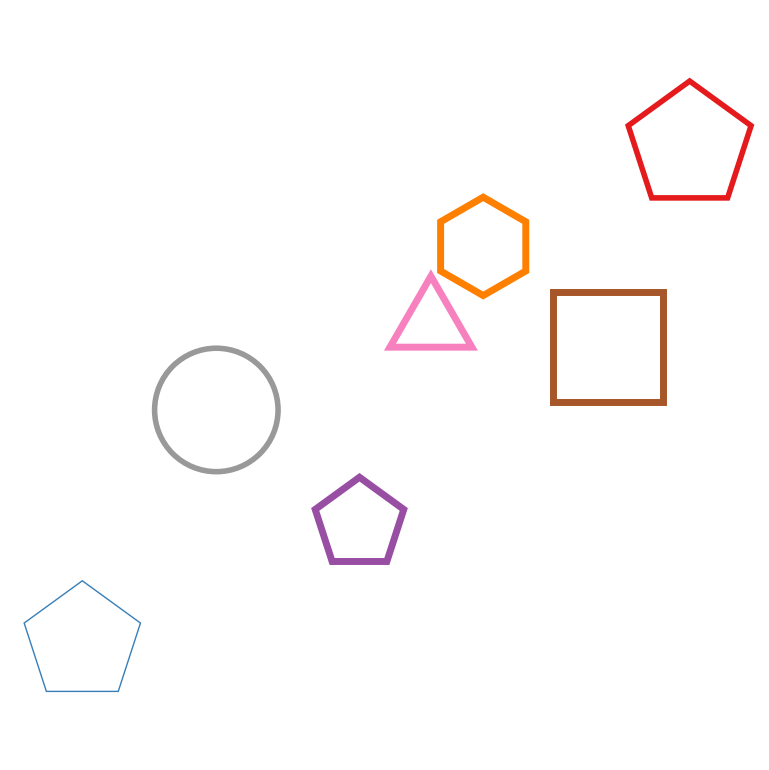[{"shape": "pentagon", "thickness": 2, "radius": 0.42, "center": [0.896, 0.811]}, {"shape": "pentagon", "thickness": 0.5, "radius": 0.4, "center": [0.107, 0.166]}, {"shape": "pentagon", "thickness": 2.5, "radius": 0.3, "center": [0.467, 0.32]}, {"shape": "hexagon", "thickness": 2.5, "radius": 0.32, "center": [0.628, 0.68]}, {"shape": "square", "thickness": 2.5, "radius": 0.36, "center": [0.789, 0.55]}, {"shape": "triangle", "thickness": 2.5, "radius": 0.31, "center": [0.56, 0.58]}, {"shape": "circle", "thickness": 2, "radius": 0.4, "center": [0.281, 0.468]}]